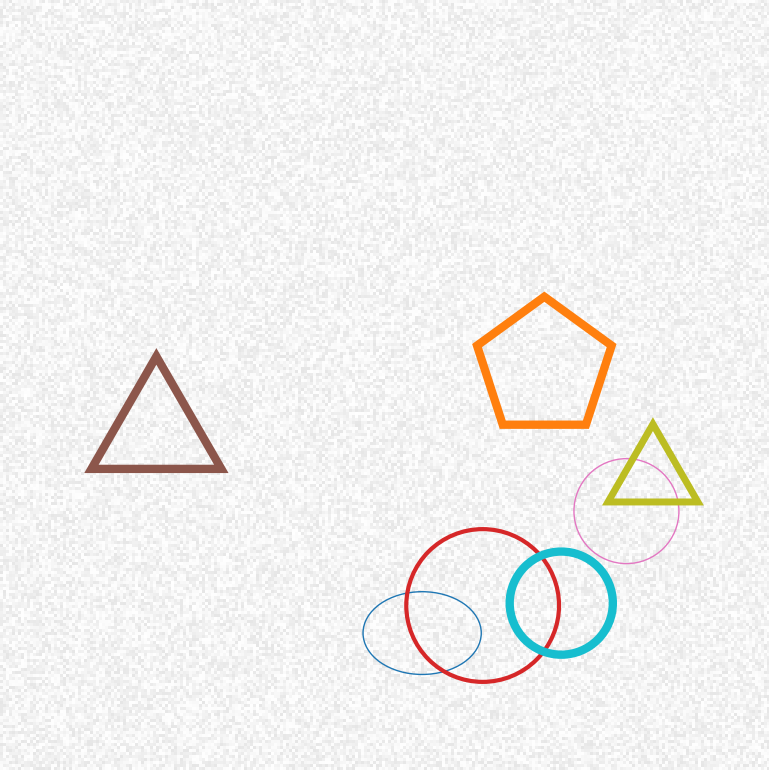[{"shape": "oval", "thickness": 0.5, "radius": 0.38, "center": [0.548, 0.178]}, {"shape": "pentagon", "thickness": 3, "radius": 0.46, "center": [0.707, 0.523]}, {"shape": "circle", "thickness": 1.5, "radius": 0.5, "center": [0.627, 0.214]}, {"shape": "triangle", "thickness": 3, "radius": 0.49, "center": [0.203, 0.44]}, {"shape": "circle", "thickness": 0.5, "radius": 0.34, "center": [0.814, 0.336]}, {"shape": "triangle", "thickness": 2.5, "radius": 0.34, "center": [0.848, 0.382]}, {"shape": "circle", "thickness": 3, "radius": 0.33, "center": [0.729, 0.217]}]